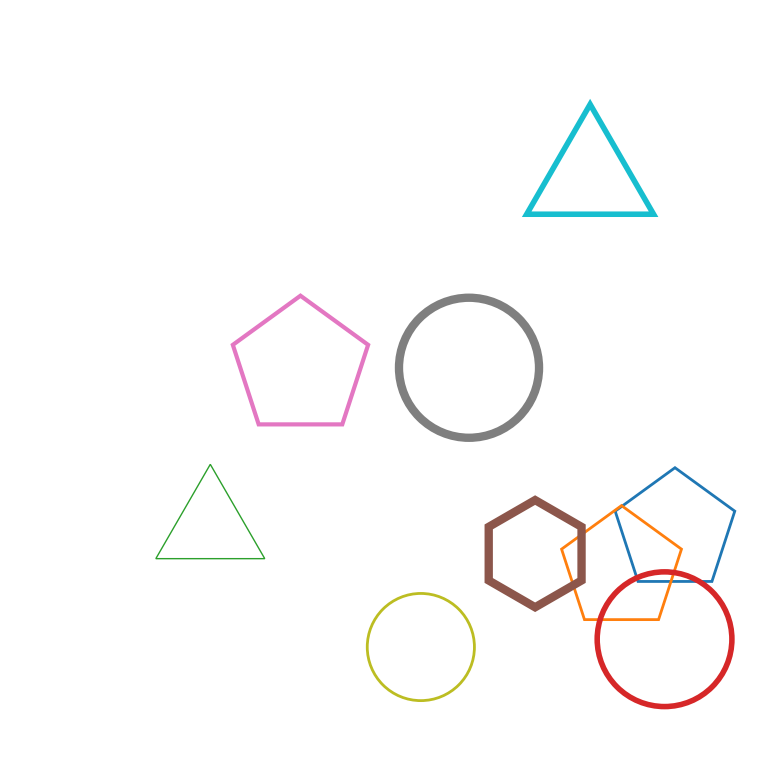[{"shape": "pentagon", "thickness": 1, "radius": 0.41, "center": [0.877, 0.311]}, {"shape": "pentagon", "thickness": 1, "radius": 0.41, "center": [0.807, 0.262]}, {"shape": "triangle", "thickness": 0.5, "radius": 0.41, "center": [0.273, 0.315]}, {"shape": "circle", "thickness": 2, "radius": 0.44, "center": [0.863, 0.17]}, {"shape": "hexagon", "thickness": 3, "radius": 0.35, "center": [0.695, 0.281]}, {"shape": "pentagon", "thickness": 1.5, "radius": 0.46, "center": [0.39, 0.524]}, {"shape": "circle", "thickness": 3, "radius": 0.45, "center": [0.609, 0.522]}, {"shape": "circle", "thickness": 1, "radius": 0.35, "center": [0.547, 0.16]}, {"shape": "triangle", "thickness": 2, "radius": 0.48, "center": [0.766, 0.769]}]